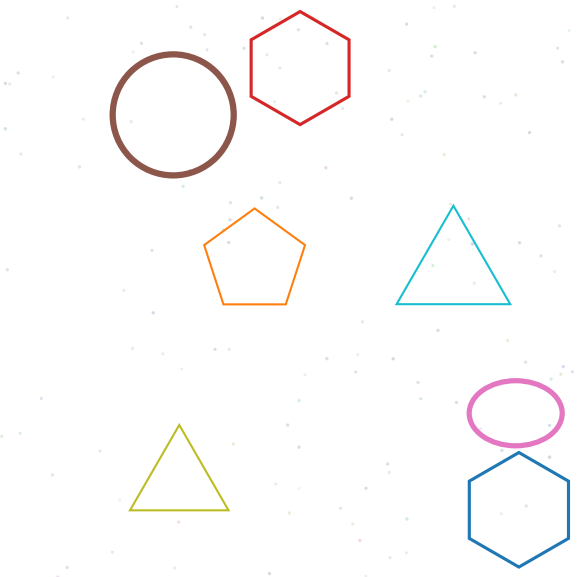[{"shape": "hexagon", "thickness": 1.5, "radius": 0.5, "center": [0.899, 0.116]}, {"shape": "pentagon", "thickness": 1, "radius": 0.46, "center": [0.441, 0.546]}, {"shape": "hexagon", "thickness": 1.5, "radius": 0.49, "center": [0.52, 0.881]}, {"shape": "circle", "thickness": 3, "radius": 0.52, "center": [0.3, 0.8]}, {"shape": "oval", "thickness": 2.5, "radius": 0.4, "center": [0.893, 0.284]}, {"shape": "triangle", "thickness": 1, "radius": 0.49, "center": [0.31, 0.165]}, {"shape": "triangle", "thickness": 1, "radius": 0.57, "center": [0.785, 0.529]}]